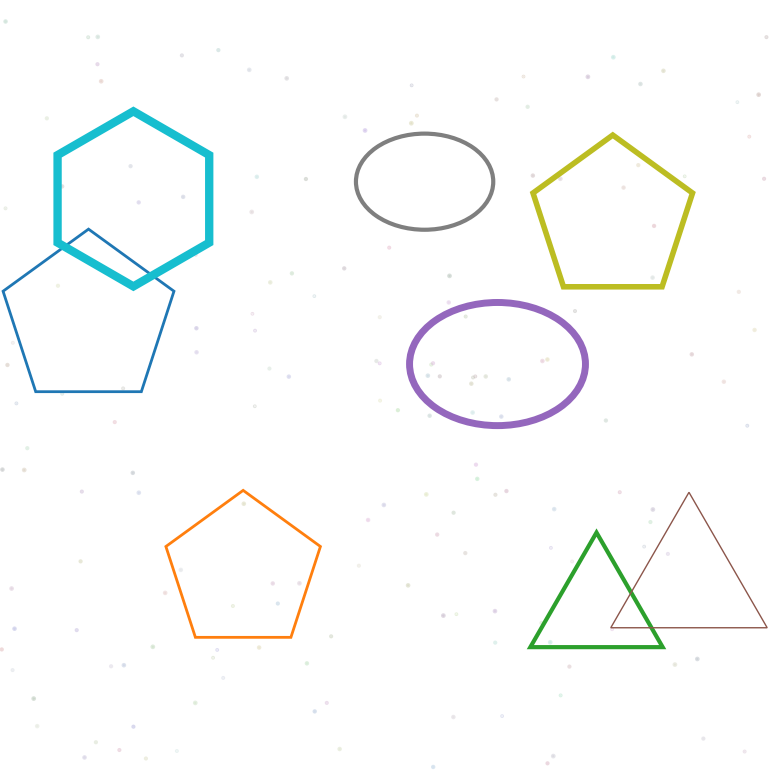[{"shape": "pentagon", "thickness": 1, "radius": 0.58, "center": [0.115, 0.586]}, {"shape": "pentagon", "thickness": 1, "radius": 0.53, "center": [0.316, 0.258]}, {"shape": "triangle", "thickness": 1.5, "radius": 0.5, "center": [0.775, 0.209]}, {"shape": "oval", "thickness": 2.5, "radius": 0.57, "center": [0.646, 0.527]}, {"shape": "triangle", "thickness": 0.5, "radius": 0.59, "center": [0.895, 0.243]}, {"shape": "oval", "thickness": 1.5, "radius": 0.45, "center": [0.551, 0.764]}, {"shape": "pentagon", "thickness": 2, "radius": 0.54, "center": [0.796, 0.716]}, {"shape": "hexagon", "thickness": 3, "radius": 0.57, "center": [0.173, 0.742]}]